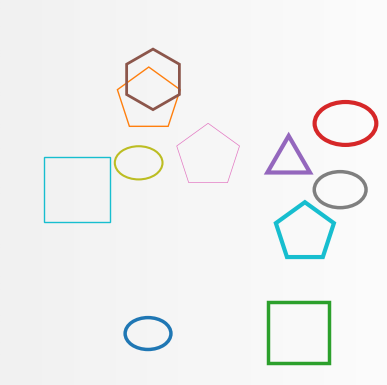[{"shape": "oval", "thickness": 2.5, "radius": 0.3, "center": [0.382, 0.134]}, {"shape": "pentagon", "thickness": 1, "radius": 0.43, "center": [0.384, 0.741]}, {"shape": "square", "thickness": 2.5, "radius": 0.4, "center": [0.771, 0.137]}, {"shape": "oval", "thickness": 3, "radius": 0.4, "center": [0.892, 0.679]}, {"shape": "triangle", "thickness": 3, "radius": 0.32, "center": [0.745, 0.584]}, {"shape": "hexagon", "thickness": 2, "radius": 0.39, "center": [0.395, 0.794]}, {"shape": "pentagon", "thickness": 0.5, "radius": 0.43, "center": [0.537, 0.595]}, {"shape": "oval", "thickness": 2.5, "radius": 0.33, "center": [0.878, 0.507]}, {"shape": "oval", "thickness": 1.5, "radius": 0.31, "center": [0.358, 0.577]}, {"shape": "square", "thickness": 1, "radius": 0.43, "center": [0.198, 0.508]}, {"shape": "pentagon", "thickness": 3, "radius": 0.39, "center": [0.787, 0.396]}]